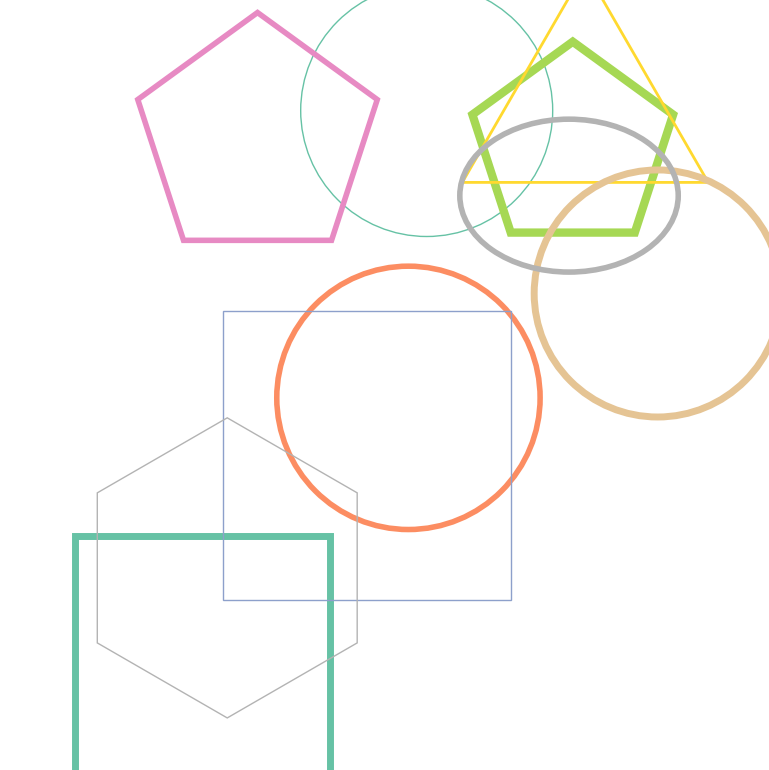[{"shape": "circle", "thickness": 0.5, "radius": 0.82, "center": [0.554, 0.857]}, {"shape": "square", "thickness": 2.5, "radius": 0.83, "center": [0.263, 0.139]}, {"shape": "circle", "thickness": 2, "radius": 0.85, "center": [0.53, 0.483]}, {"shape": "square", "thickness": 0.5, "radius": 0.94, "center": [0.477, 0.408]}, {"shape": "pentagon", "thickness": 2, "radius": 0.82, "center": [0.334, 0.82]}, {"shape": "pentagon", "thickness": 3, "radius": 0.69, "center": [0.744, 0.809]}, {"shape": "triangle", "thickness": 1, "radius": 0.92, "center": [0.76, 0.855]}, {"shape": "circle", "thickness": 2.5, "radius": 0.8, "center": [0.854, 0.619]}, {"shape": "oval", "thickness": 2, "radius": 0.71, "center": [0.739, 0.746]}, {"shape": "hexagon", "thickness": 0.5, "radius": 0.97, "center": [0.295, 0.262]}]